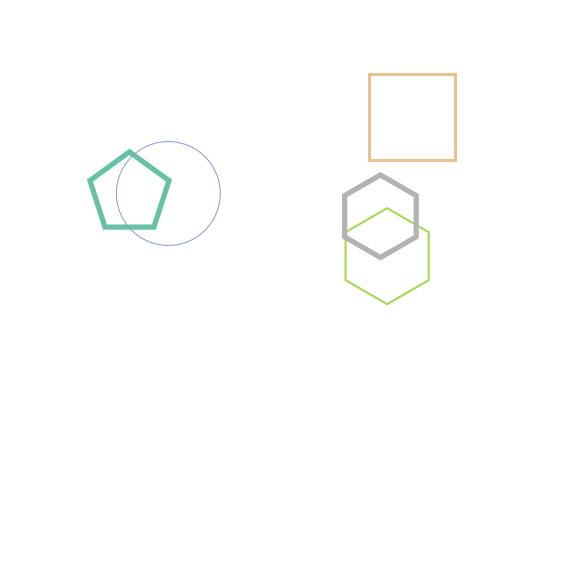[{"shape": "pentagon", "thickness": 2.5, "radius": 0.36, "center": [0.224, 0.664]}, {"shape": "circle", "thickness": 0.5, "radius": 0.45, "center": [0.291, 0.664]}, {"shape": "hexagon", "thickness": 1, "radius": 0.42, "center": [0.67, 0.556]}, {"shape": "square", "thickness": 1.5, "radius": 0.37, "center": [0.713, 0.796]}, {"shape": "hexagon", "thickness": 2.5, "radius": 0.36, "center": [0.659, 0.625]}]